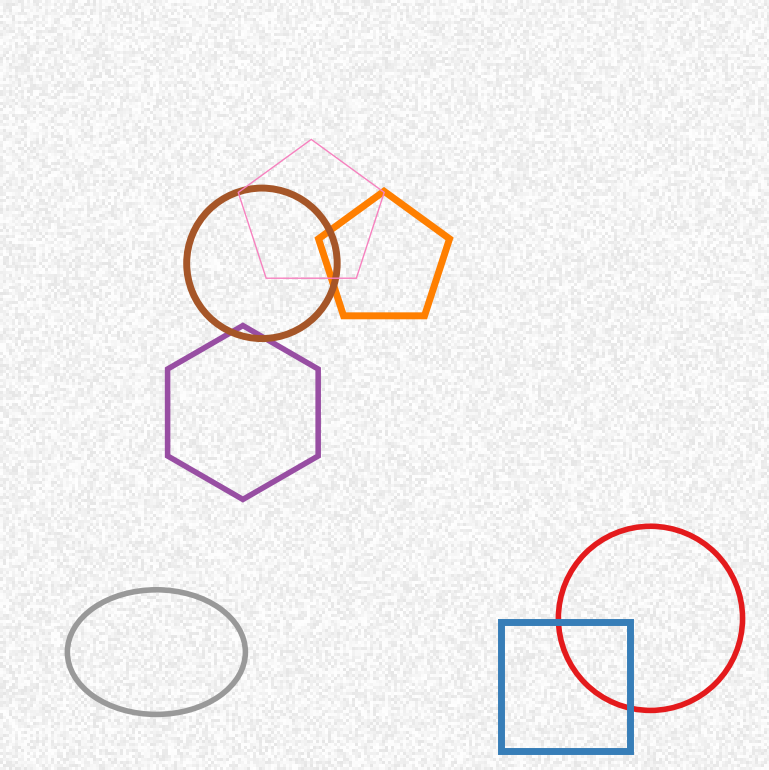[{"shape": "circle", "thickness": 2, "radius": 0.6, "center": [0.845, 0.197]}, {"shape": "square", "thickness": 2.5, "radius": 0.42, "center": [0.734, 0.109]}, {"shape": "hexagon", "thickness": 2, "radius": 0.56, "center": [0.315, 0.464]}, {"shape": "pentagon", "thickness": 2.5, "radius": 0.45, "center": [0.499, 0.662]}, {"shape": "circle", "thickness": 2.5, "radius": 0.49, "center": [0.34, 0.658]}, {"shape": "pentagon", "thickness": 0.5, "radius": 0.5, "center": [0.404, 0.719]}, {"shape": "oval", "thickness": 2, "radius": 0.58, "center": [0.203, 0.153]}]